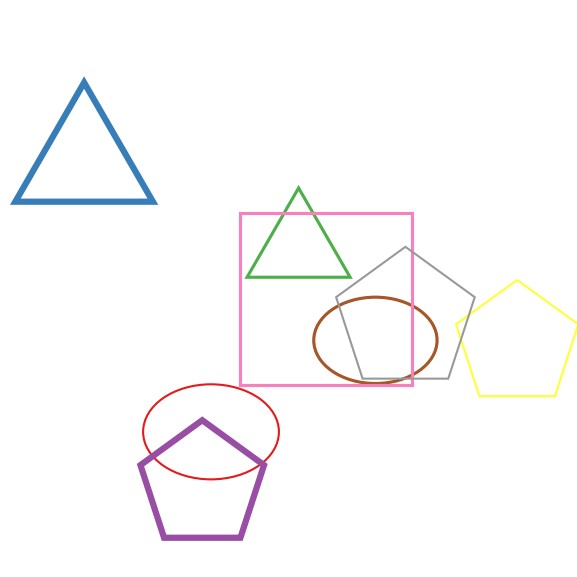[{"shape": "oval", "thickness": 1, "radius": 0.59, "center": [0.365, 0.251]}, {"shape": "triangle", "thickness": 3, "radius": 0.69, "center": [0.146, 0.719]}, {"shape": "triangle", "thickness": 1.5, "radius": 0.52, "center": [0.517, 0.571]}, {"shape": "pentagon", "thickness": 3, "radius": 0.56, "center": [0.35, 0.159]}, {"shape": "pentagon", "thickness": 1, "radius": 0.56, "center": [0.896, 0.403]}, {"shape": "oval", "thickness": 1.5, "radius": 0.53, "center": [0.65, 0.41]}, {"shape": "square", "thickness": 1.5, "radius": 0.74, "center": [0.564, 0.481]}, {"shape": "pentagon", "thickness": 1, "radius": 0.63, "center": [0.702, 0.446]}]